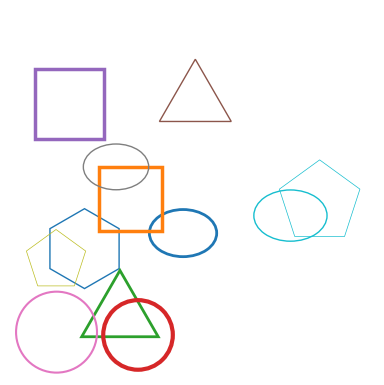[{"shape": "hexagon", "thickness": 1, "radius": 0.52, "center": [0.22, 0.354]}, {"shape": "oval", "thickness": 2, "radius": 0.44, "center": [0.475, 0.395]}, {"shape": "square", "thickness": 2.5, "radius": 0.41, "center": [0.339, 0.483]}, {"shape": "triangle", "thickness": 2, "radius": 0.57, "center": [0.312, 0.183]}, {"shape": "circle", "thickness": 3, "radius": 0.45, "center": [0.359, 0.13]}, {"shape": "square", "thickness": 2.5, "radius": 0.45, "center": [0.181, 0.73]}, {"shape": "triangle", "thickness": 1, "radius": 0.54, "center": [0.507, 0.738]}, {"shape": "circle", "thickness": 1.5, "radius": 0.53, "center": [0.147, 0.137]}, {"shape": "oval", "thickness": 1, "radius": 0.42, "center": [0.301, 0.567]}, {"shape": "pentagon", "thickness": 0.5, "radius": 0.4, "center": [0.146, 0.323]}, {"shape": "oval", "thickness": 1, "radius": 0.48, "center": [0.754, 0.44]}, {"shape": "pentagon", "thickness": 0.5, "radius": 0.55, "center": [0.83, 0.475]}]